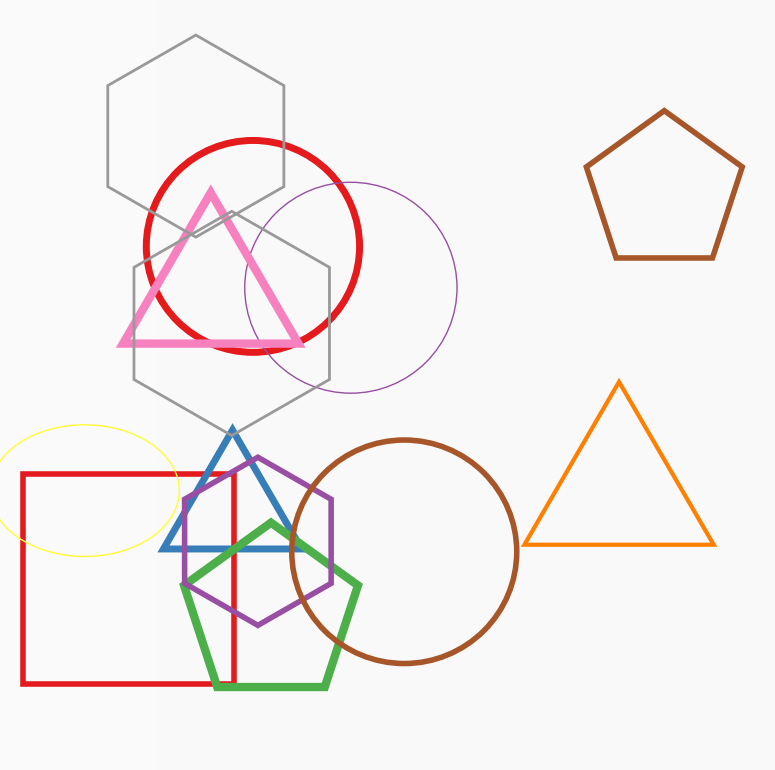[{"shape": "circle", "thickness": 2.5, "radius": 0.69, "center": [0.326, 0.68]}, {"shape": "square", "thickness": 2, "radius": 0.68, "center": [0.166, 0.248]}, {"shape": "triangle", "thickness": 2.5, "radius": 0.51, "center": [0.3, 0.339]}, {"shape": "pentagon", "thickness": 3, "radius": 0.59, "center": [0.35, 0.203]}, {"shape": "circle", "thickness": 0.5, "radius": 0.68, "center": [0.453, 0.626]}, {"shape": "hexagon", "thickness": 2, "radius": 0.55, "center": [0.333, 0.297]}, {"shape": "triangle", "thickness": 1.5, "radius": 0.71, "center": [0.799, 0.363]}, {"shape": "oval", "thickness": 0.5, "radius": 0.61, "center": [0.109, 0.363]}, {"shape": "circle", "thickness": 2, "radius": 0.73, "center": [0.522, 0.283]}, {"shape": "pentagon", "thickness": 2, "radius": 0.53, "center": [0.857, 0.751]}, {"shape": "triangle", "thickness": 3, "radius": 0.65, "center": [0.272, 0.619]}, {"shape": "hexagon", "thickness": 1, "radius": 0.73, "center": [0.299, 0.58]}, {"shape": "hexagon", "thickness": 1, "radius": 0.66, "center": [0.253, 0.823]}]